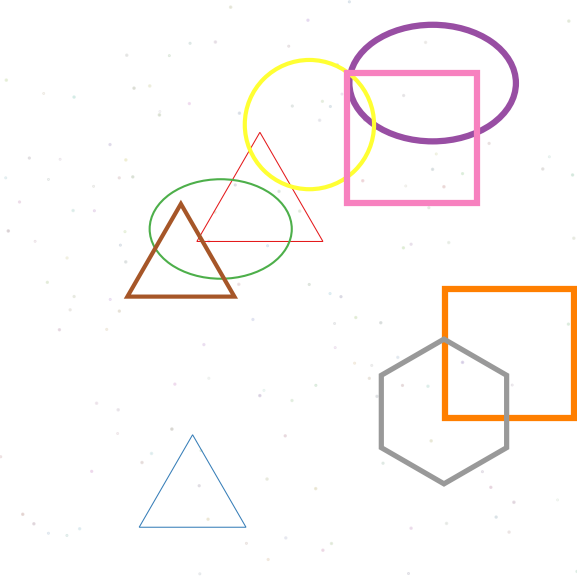[{"shape": "triangle", "thickness": 0.5, "radius": 0.63, "center": [0.45, 0.644]}, {"shape": "triangle", "thickness": 0.5, "radius": 0.53, "center": [0.333, 0.14]}, {"shape": "oval", "thickness": 1, "radius": 0.62, "center": [0.382, 0.603]}, {"shape": "oval", "thickness": 3, "radius": 0.72, "center": [0.749, 0.855]}, {"shape": "square", "thickness": 3, "radius": 0.56, "center": [0.882, 0.387]}, {"shape": "circle", "thickness": 2, "radius": 0.56, "center": [0.536, 0.783]}, {"shape": "triangle", "thickness": 2, "radius": 0.54, "center": [0.313, 0.539]}, {"shape": "square", "thickness": 3, "radius": 0.56, "center": [0.714, 0.76]}, {"shape": "hexagon", "thickness": 2.5, "radius": 0.63, "center": [0.769, 0.287]}]